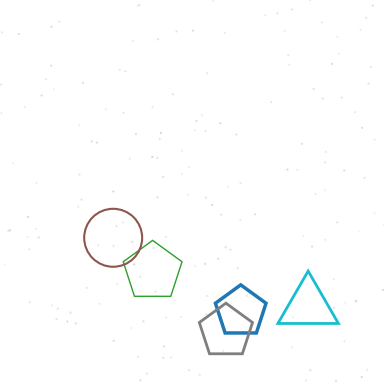[{"shape": "pentagon", "thickness": 2.5, "radius": 0.35, "center": [0.625, 0.191]}, {"shape": "pentagon", "thickness": 1, "radius": 0.4, "center": [0.396, 0.295]}, {"shape": "circle", "thickness": 1.5, "radius": 0.38, "center": [0.294, 0.382]}, {"shape": "pentagon", "thickness": 2, "radius": 0.36, "center": [0.587, 0.14]}, {"shape": "triangle", "thickness": 2, "radius": 0.45, "center": [0.8, 0.205]}]